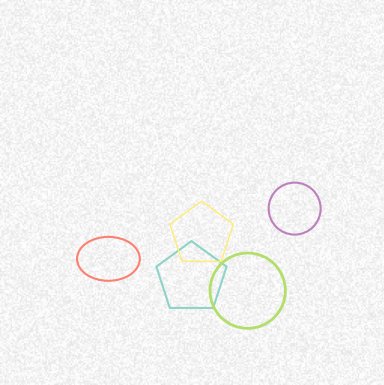[{"shape": "pentagon", "thickness": 1.5, "radius": 0.48, "center": [0.497, 0.278]}, {"shape": "oval", "thickness": 1.5, "radius": 0.41, "center": [0.282, 0.328]}, {"shape": "circle", "thickness": 2, "radius": 0.49, "center": [0.643, 0.245]}, {"shape": "circle", "thickness": 1.5, "radius": 0.34, "center": [0.765, 0.458]}, {"shape": "pentagon", "thickness": 1, "radius": 0.43, "center": [0.524, 0.391]}]